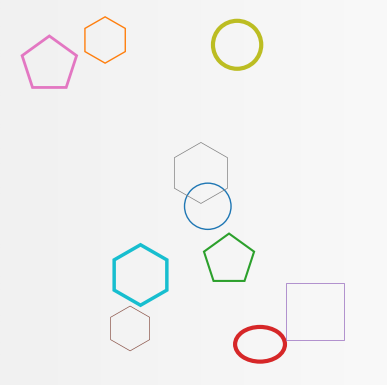[{"shape": "circle", "thickness": 1, "radius": 0.3, "center": [0.536, 0.464]}, {"shape": "hexagon", "thickness": 1, "radius": 0.3, "center": [0.271, 0.896]}, {"shape": "pentagon", "thickness": 1.5, "radius": 0.34, "center": [0.591, 0.325]}, {"shape": "oval", "thickness": 3, "radius": 0.32, "center": [0.671, 0.106]}, {"shape": "square", "thickness": 0.5, "radius": 0.37, "center": [0.813, 0.192]}, {"shape": "hexagon", "thickness": 0.5, "radius": 0.29, "center": [0.336, 0.147]}, {"shape": "pentagon", "thickness": 2, "radius": 0.37, "center": [0.127, 0.833]}, {"shape": "hexagon", "thickness": 0.5, "radius": 0.4, "center": [0.519, 0.551]}, {"shape": "circle", "thickness": 3, "radius": 0.31, "center": [0.612, 0.884]}, {"shape": "hexagon", "thickness": 2.5, "radius": 0.39, "center": [0.363, 0.286]}]